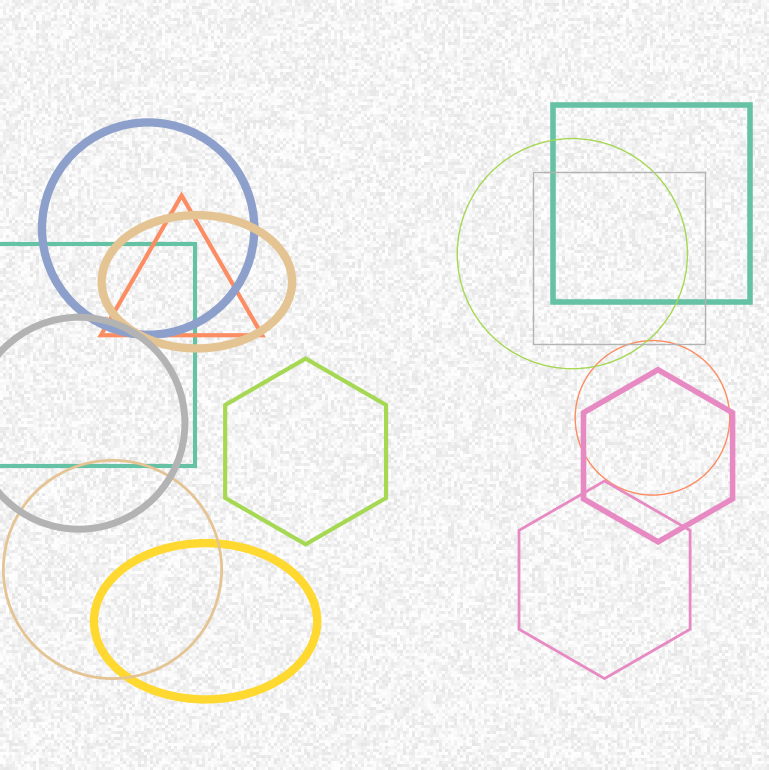[{"shape": "square", "thickness": 2, "radius": 0.64, "center": [0.846, 0.735]}, {"shape": "square", "thickness": 1.5, "radius": 0.72, "center": [0.11, 0.539]}, {"shape": "triangle", "thickness": 1.5, "radius": 0.6, "center": [0.236, 0.625]}, {"shape": "circle", "thickness": 0.5, "radius": 0.5, "center": [0.847, 0.457]}, {"shape": "circle", "thickness": 3, "radius": 0.69, "center": [0.192, 0.703]}, {"shape": "hexagon", "thickness": 1, "radius": 0.64, "center": [0.785, 0.247]}, {"shape": "hexagon", "thickness": 2, "radius": 0.56, "center": [0.855, 0.408]}, {"shape": "hexagon", "thickness": 1.5, "radius": 0.6, "center": [0.397, 0.414]}, {"shape": "circle", "thickness": 0.5, "radius": 0.75, "center": [0.743, 0.671]}, {"shape": "oval", "thickness": 3, "radius": 0.72, "center": [0.267, 0.193]}, {"shape": "circle", "thickness": 1, "radius": 0.71, "center": [0.146, 0.26]}, {"shape": "oval", "thickness": 3, "radius": 0.62, "center": [0.256, 0.634]}, {"shape": "square", "thickness": 0.5, "radius": 0.56, "center": [0.804, 0.665]}, {"shape": "circle", "thickness": 2.5, "radius": 0.69, "center": [0.102, 0.45]}]